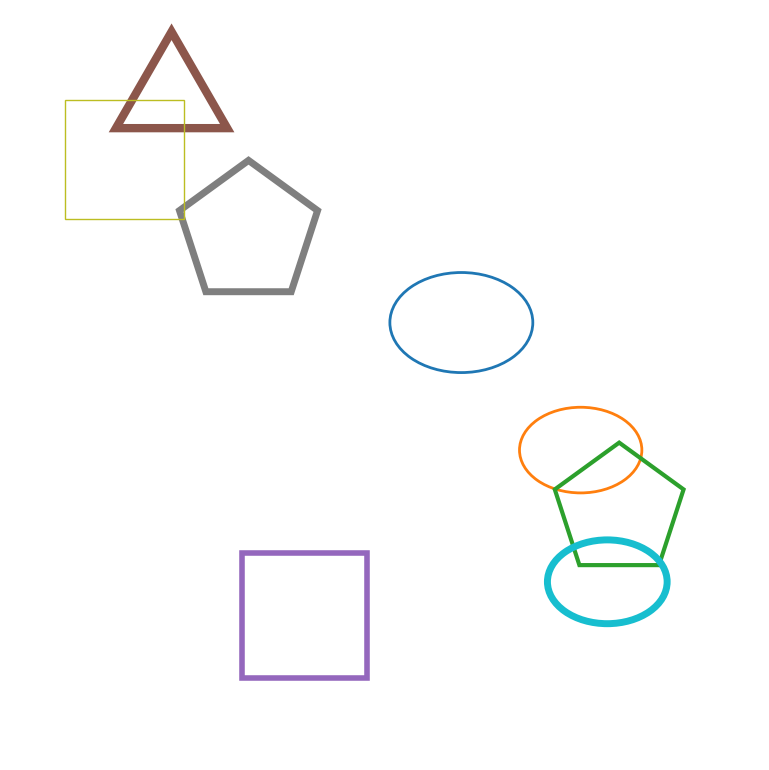[{"shape": "oval", "thickness": 1, "radius": 0.46, "center": [0.599, 0.581]}, {"shape": "oval", "thickness": 1, "radius": 0.4, "center": [0.754, 0.415]}, {"shape": "pentagon", "thickness": 1.5, "radius": 0.44, "center": [0.804, 0.337]}, {"shape": "square", "thickness": 2, "radius": 0.41, "center": [0.395, 0.2]}, {"shape": "triangle", "thickness": 3, "radius": 0.42, "center": [0.223, 0.875]}, {"shape": "pentagon", "thickness": 2.5, "radius": 0.47, "center": [0.323, 0.697]}, {"shape": "square", "thickness": 0.5, "radius": 0.39, "center": [0.162, 0.793]}, {"shape": "oval", "thickness": 2.5, "radius": 0.39, "center": [0.789, 0.244]}]